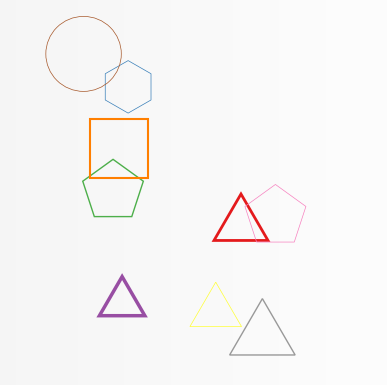[{"shape": "triangle", "thickness": 2, "radius": 0.4, "center": [0.622, 0.416]}, {"shape": "hexagon", "thickness": 0.5, "radius": 0.34, "center": [0.331, 0.774]}, {"shape": "pentagon", "thickness": 1, "radius": 0.41, "center": [0.292, 0.504]}, {"shape": "triangle", "thickness": 2.5, "radius": 0.34, "center": [0.315, 0.214]}, {"shape": "square", "thickness": 1.5, "radius": 0.38, "center": [0.307, 0.614]}, {"shape": "triangle", "thickness": 0.5, "radius": 0.38, "center": [0.557, 0.19]}, {"shape": "circle", "thickness": 0.5, "radius": 0.49, "center": [0.216, 0.86]}, {"shape": "pentagon", "thickness": 0.5, "radius": 0.41, "center": [0.711, 0.438]}, {"shape": "triangle", "thickness": 1, "radius": 0.49, "center": [0.677, 0.127]}]